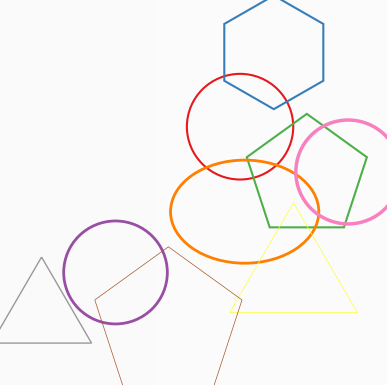[{"shape": "circle", "thickness": 1.5, "radius": 0.69, "center": [0.62, 0.671]}, {"shape": "hexagon", "thickness": 1.5, "radius": 0.74, "center": [0.707, 0.864]}, {"shape": "pentagon", "thickness": 1.5, "radius": 0.81, "center": [0.792, 0.541]}, {"shape": "circle", "thickness": 2, "radius": 0.67, "center": [0.298, 0.292]}, {"shape": "oval", "thickness": 2, "radius": 0.96, "center": [0.631, 0.45]}, {"shape": "triangle", "thickness": 0.5, "radius": 0.95, "center": [0.757, 0.283]}, {"shape": "pentagon", "thickness": 0.5, "radius": 1.0, "center": [0.435, 0.159]}, {"shape": "circle", "thickness": 2.5, "radius": 0.67, "center": [0.898, 0.553]}, {"shape": "triangle", "thickness": 1, "radius": 0.74, "center": [0.107, 0.183]}]